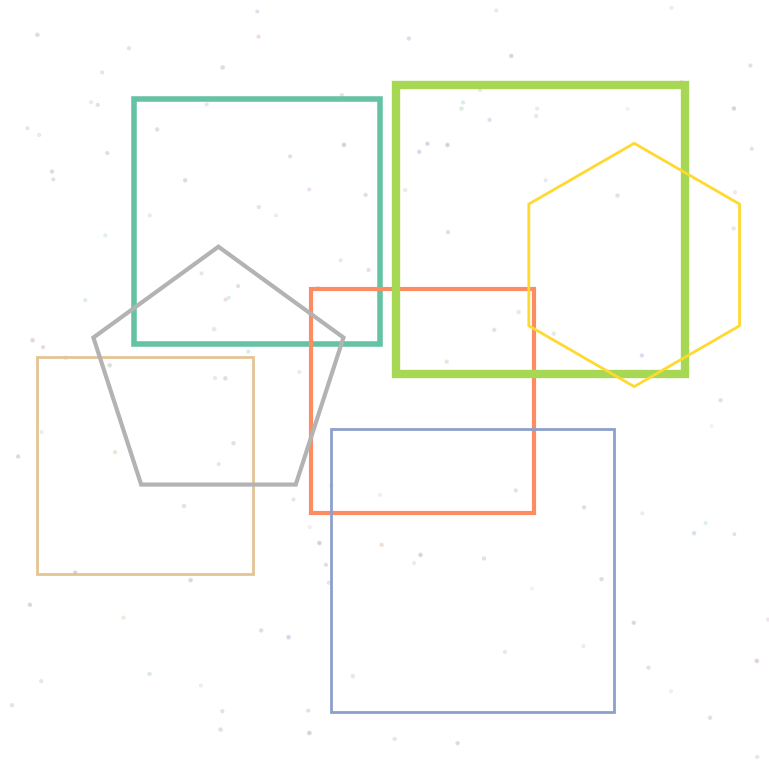[{"shape": "square", "thickness": 2, "radius": 0.8, "center": [0.334, 0.712]}, {"shape": "square", "thickness": 1.5, "radius": 0.73, "center": [0.549, 0.479]}, {"shape": "square", "thickness": 1, "radius": 0.92, "center": [0.614, 0.259]}, {"shape": "square", "thickness": 3, "radius": 0.94, "center": [0.702, 0.702]}, {"shape": "hexagon", "thickness": 1, "radius": 0.79, "center": [0.824, 0.656]}, {"shape": "square", "thickness": 1, "radius": 0.7, "center": [0.188, 0.396]}, {"shape": "pentagon", "thickness": 1.5, "radius": 0.85, "center": [0.284, 0.509]}]